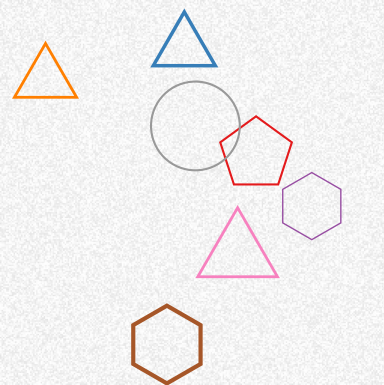[{"shape": "pentagon", "thickness": 1.5, "radius": 0.49, "center": [0.665, 0.6]}, {"shape": "triangle", "thickness": 2.5, "radius": 0.47, "center": [0.479, 0.876]}, {"shape": "hexagon", "thickness": 1, "radius": 0.44, "center": [0.81, 0.465]}, {"shape": "triangle", "thickness": 2, "radius": 0.47, "center": [0.118, 0.794]}, {"shape": "hexagon", "thickness": 3, "radius": 0.5, "center": [0.434, 0.105]}, {"shape": "triangle", "thickness": 2, "radius": 0.6, "center": [0.617, 0.341]}, {"shape": "circle", "thickness": 1.5, "radius": 0.58, "center": [0.508, 0.673]}]